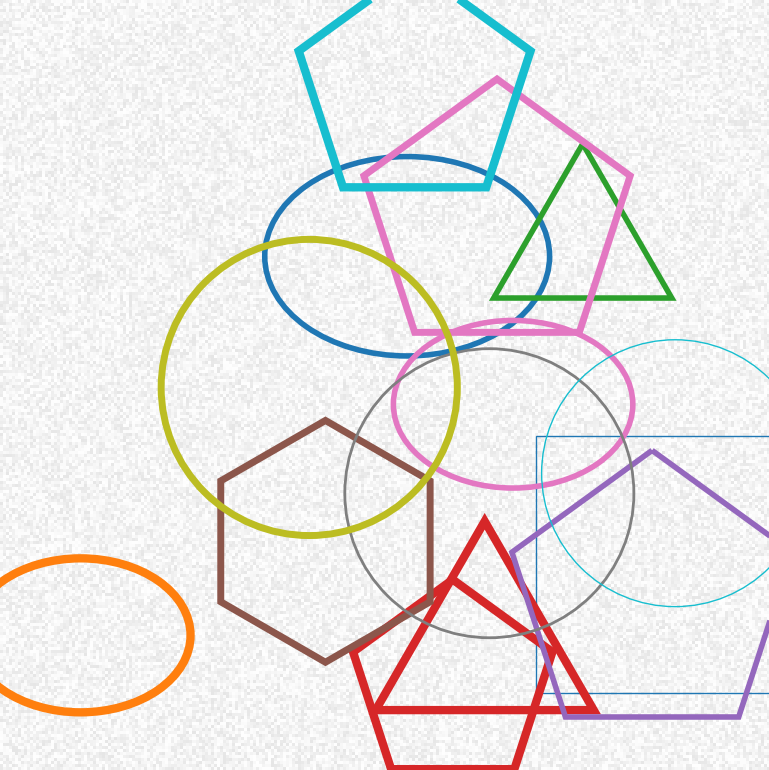[{"shape": "oval", "thickness": 2, "radius": 0.92, "center": [0.529, 0.667]}, {"shape": "square", "thickness": 0.5, "radius": 0.83, "center": [0.864, 0.267]}, {"shape": "oval", "thickness": 3, "radius": 0.71, "center": [0.105, 0.175]}, {"shape": "triangle", "thickness": 2, "radius": 0.67, "center": [0.757, 0.68]}, {"shape": "pentagon", "thickness": 3, "radius": 0.68, "center": [0.588, 0.111]}, {"shape": "triangle", "thickness": 3, "radius": 0.82, "center": [0.629, 0.16]}, {"shape": "pentagon", "thickness": 2, "radius": 0.96, "center": [0.847, 0.224]}, {"shape": "hexagon", "thickness": 2.5, "radius": 0.78, "center": [0.423, 0.297]}, {"shape": "oval", "thickness": 2, "radius": 0.78, "center": [0.666, 0.475]}, {"shape": "pentagon", "thickness": 2.5, "radius": 0.91, "center": [0.645, 0.715]}, {"shape": "circle", "thickness": 1, "radius": 0.94, "center": [0.636, 0.359]}, {"shape": "circle", "thickness": 2.5, "radius": 0.96, "center": [0.402, 0.497]}, {"shape": "pentagon", "thickness": 3, "radius": 0.79, "center": [0.538, 0.885]}, {"shape": "circle", "thickness": 0.5, "radius": 0.87, "center": [0.877, 0.385]}]